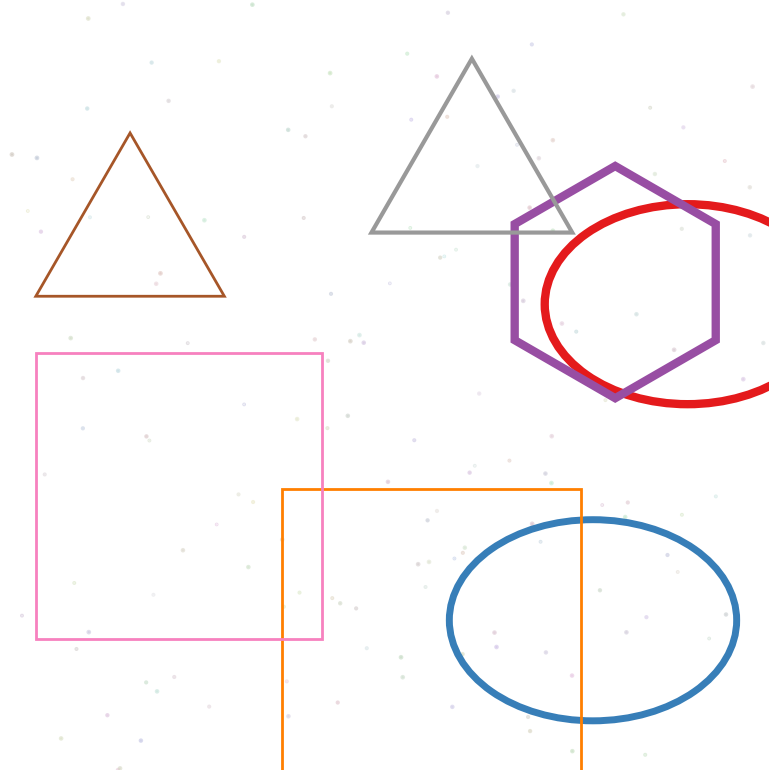[{"shape": "oval", "thickness": 3, "radius": 0.93, "center": [0.893, 0.605]}, {"shape": "oval", "thickness": 2.5, "radius": 0.93, "center": [0.77, 0.194]}, {"shape": "hexagon", "thickness": 3, "radius": 0.75, "center": [0.799, 0.634]}, {"shape": "square", "thickness": 1, "radius": 0.97, "center": [0.561, 0.17]}, {"shape": "triangle", "thickness": 1, "radius": 0.71, "center": [0.169, 0.686]}, {"shape": "square", "thickness": 1, "radius": 0.93, "center": [0.233, 0.356]}, {"shape": "triangle", "thickness": 1.5, "radius": 0.75, "center": [0.613, 0.773]}]